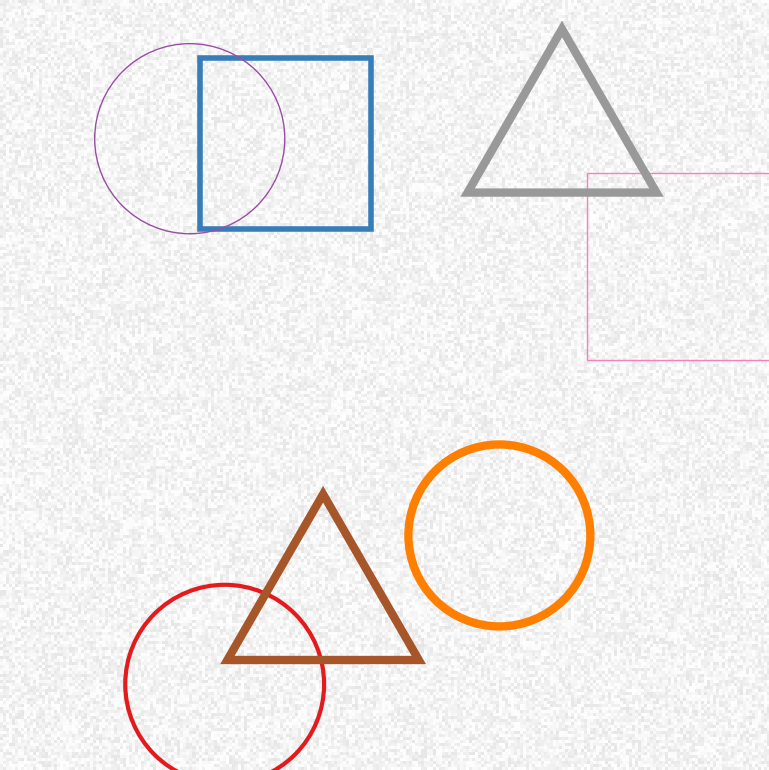[{"shape": "circle", "thickness": 1.5, "radius": 0.65, "center": [0.292, 0.111]}, {"shape": "square", "thickness": 2, "radius": 0.56, "center": [0.37, 0.814]}, {"shape": "circle", "thickness": 0.5, "radius": 0.62, "center": [0.246, 0.82]}, {"shape": "circle", "thickness": 3, "radius": 0.59, "center": [0.649, 0.305]}, {"shape": "triangle", "thickness": 3, "radius": 0.72, "center": [0.42, 0.215]}, {"shape": "square", "thickness": 0.5, "radius": 0.61, "center": [0.884, 0.654]}, {"shape": "triangle", "thickness": 3, "radius": 0.71, "center": [0.73, 0.821]}]